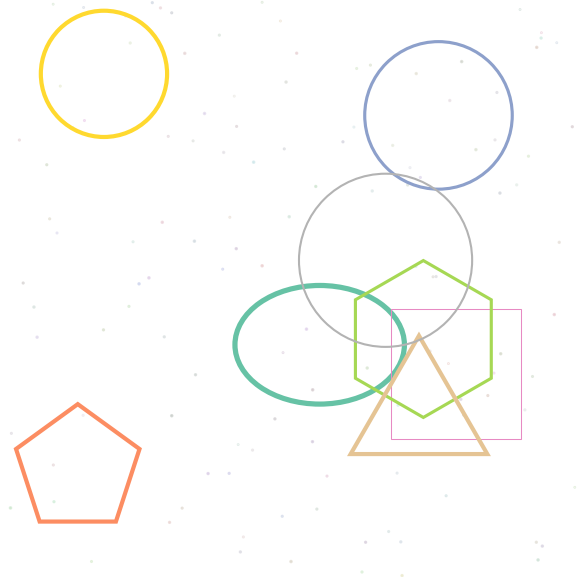[{"shape": "oval", "thickness": 2.5, "radius": 0.73, "center": [0.554, 0.402]}, {"shape": "pentagon", "thickness": 2, "radius": 0.56, "center": [0.135, 0.187]}, {"shape": "circle", "thickness": 1.5, "radius": 0.64, "center": [0.759, 0.799]}, {"shape": "square", "thickness": 0.5, "radius": 0.56, "center": [0.789, 0.352]}, {"shape": "hexagon", "thickness": 1.5, "radius": 0.68, "center": [0.733, 0.412]}, {"shape": "circle", "thickness": 2, "radius": 0.55, "center": [0.18, 0.871]}, {"shape": "triangle", "thickness": 2, "radius": 0.68, "center": [0.725, 0.281]}, {"shape": "circle", "thickness": 1, "radius": 0.75, "center": [0.668, 0.548]}]